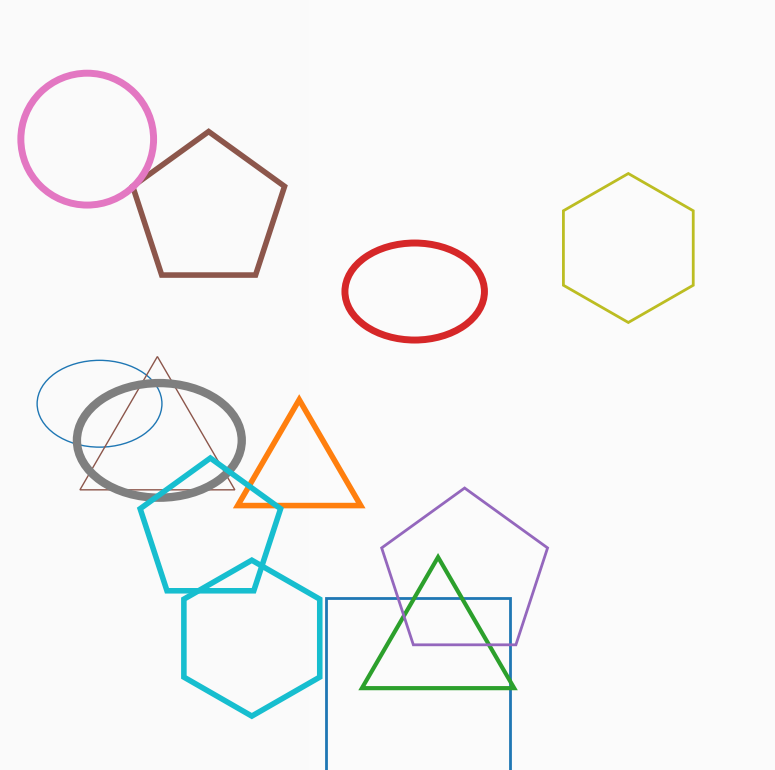[{"shape": "square", "thickness": 1, "radius": 0.59, "center": [0.54, 0.105]}, {"shape": "oval", "thickness": 0.5, "radius": 0.4, "center": [0.128, 0.476]}, {"shape": "triangle", "thickness": 2, "radius": 0.46, "center": [0.386, 0.389]}, {"shape": "triangle", "thickness": 1.5, "radius": 0.57, "center": [0.565, 0.163]}, {"shape": "oval", "thickness": 2.5, "radius": 0.45, "center": [0.535, 0.621]}, {"shape": "pentagon", "thickness": 1, "radius": 0.56, "center": [0.6, 0.254]}, {"shape": "pentagon", "thickness": 2, "radius": 0.52, "center": [0.269, 0.726]}, {"shape": "triangle", "thickness": 0.5, "radius": 0.58, "center": [0.203, 0.422]}, {"shape": "circle", "thickness": 2.5, "radius": 0.43, "center": [0.113, 0.819]}, {"shape": "oval", "thickness": 3, "radius": 0.53, "center": [0.206, 0.428]}, {"shape": "hexagon", "thickness": 1, "radius": 0.48, "center": [0.811, 0.678]}, {"shape": "pentagon", "thickness": 2, "radius": 0.48, "center": [0.271, 0.31]}, {"shape": "hexagon", "thickness": 2, "radius": 0.51, "center": [0.325, 0.171]}]